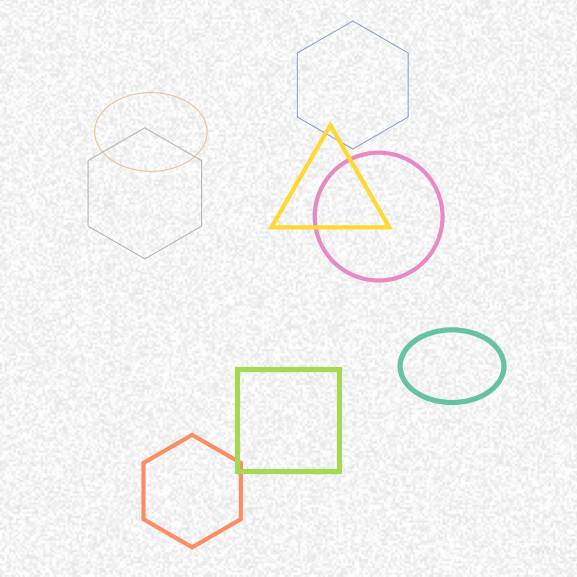[{"shape": "oval", "thickness": 2.5, "radius": 0.45, "center": [0.783, 0.365]}, {"shape": "hexagon", "thickness": 2, "radius": 0.49, "center": [0.333, 0.149]}, {"shape": "hexagon", "thickness": 0.5, "radius": 0.55, "center": [0.611, 0.852]}, {"shape": "circle", "thickness": 2, "radius": 0.55, "center": [0.656, 0.624]}, {"shape": "square", "thickness": 2.5, "radius": 0.44, "center": [0.499, 0.272]}, {"shape": "triangle", "thickness": 2, "radius": 0.59, "center": [0.572, 0.664]}, {"shape": "oval", "thickness": 0.5, "radius": 0.49, "center": [0.261, 0.771]}, {"shape": "hexagon", "thickness": 0.5, "radius": 0.57, "center": [0.251, 0.664]}]